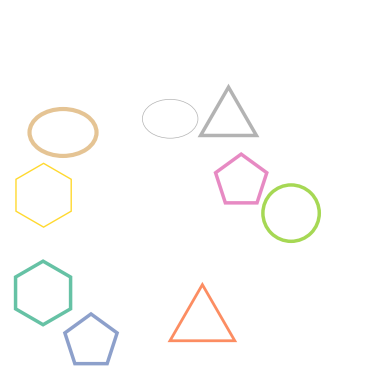[{"shape": "hexagon", "thickness": 2.5, "radius": 0.41, "center": [0.112, 0.239]}, {"shape": "triangle", "thickness": 2, "radius": 0.49, "center": [0.526, 0.164]}, {"shape": "pentagon", "thickness": 2.5, "radius": 0.36, "center": [0.236, 0.113]}, {"shape": "pentagon", "thickness": 2.5, "radius": 0.35, "center": [0.626, 0.53]}, {"shape": "circle", "thickness": 2.5, "radius": 0.37, "center": [0.756, 0.446]}, {"shape": "hexagon", "thickness": 1, "radius": 0.41, "center": [0.113, 0.493]}, {"shape": "oval", "thickness": 3, "radius": 0.44, "center": [0.164, 0.656]}, {"shape": "oval", "thickness": 0.5, "radius": 0.36, "center": [0.442, 0.692]}, {"shape": "triangle", "thickness": 2.5, "radius": 0.42, "center": [0.594, 0.69]}]